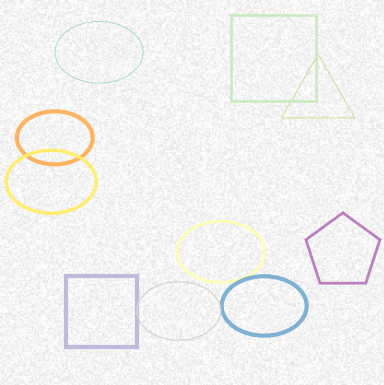[{"shape": "oval", "thickness": 0.5, "radius": 0.57, "center": [0.257, 0.864]}, {"shape": "oval", "thickness": 2, "radius": 0.57, "center": [0.574, 0.346]}, {"shape": "square", "thickness": 3, "radius": 0.46, "center": [0.264, 0.192]}, {"shape": "oval", "thickness": 3, "radius": 0.55, "center": [0.686, 0.205]}, {"shape": "oval", "thickness": 3, "radius": 0.49, "center": [0.142, 0.642]}, {"shape": "triangle", "thickness": 0.5, "radius": 0.55, "center": [0.826, 0.749]}, {"shape": "oval", "thickness": 1, "radius": 0.54, "center": [0.465, 0.193]}, {"shape": "pentagon", "thickness": 2, "radius": 0.51, "center": [0.891, 0.346]}, {"shape": "square", "thickness": 2, "radius": 0.56, "center": [0.71, 0.85]}, {"shape": "oval", "thickness": 2.5, "radius": 0.58, "center": [0.133, 0.528]}]